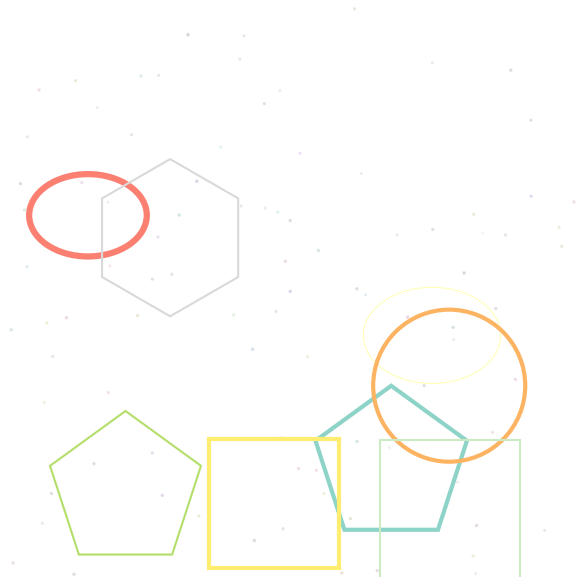[{"shape": "pentagon", "thickness": 2, "radius": 0.69, "center": [0.677, 0.193]}, {"shape": "oval", "thickness": 0.5, "radius": 0.59, "center": [0.748, 0.418]}, {"shape": "oval", "thickness": 3, "radius": 0.51, "center": [0.152, 0.626]}, {"shape": "circle", "thickness": 2, "radius": 0.66, "center": [0.778, 0.331]}, {"shape": "pentagon", "thickness": 1, "radius": 0.69, "center": [0.217, 0.15]}, {"shape": "hexagon", "thickness": 1, "radius": 0.68, "center": [0.295, 0.588]}, {"shape": "square", "thickness": 1, "radius": 0.61, "center": [0.779, 0.116]}, {"shape": "square", "thickness": 2, "radius": 0.56, "center": [0.474, 0.127]}]